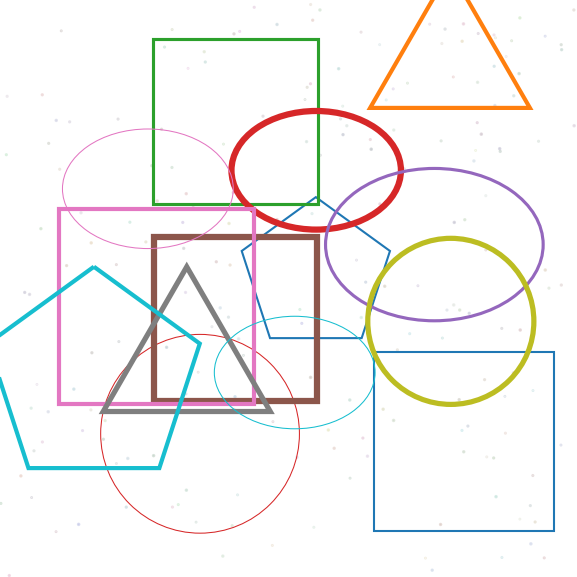[{"shape": "square", "thickness": 1, "radius": 0.78, "center": [0.803, 0.234]}, {"shape": "pentagon", "thickness": 1, "radius": 0.67, "center": [0.547, 0.523]}, {"shape": "triangle", "thickness": 2, "radius": 0.8, "center": [0.779, 0.892]}, {"shape": "square", "thickness": 1.5, "radius": 0.72, "center": [0.408, 0.789]}, {"shape": "oval", "thickness": 3, "radius": 0.73, "center": [0.548, 0.704]}, {"shape": "circle", "thickness": 0.5, "radius": 0.86, "center": [0.346, 0.248]}, {"shape": "oval", "thickness": 1.5, "radius": 0.94, "center": [0.752, 0.576]}, {"shape": "square", "thickness": 3, "radius": 0.71, "center": [0.408, 0.447]}, {"shape": "oval", "thickness": 0.5, "radius": 0.74, "center": [0.256, 0.672]}, {"shape": "square", "thickness": 2, "radius": 0.84, "center": [0.272, 0.469]}, {"shape": "triangle", "thickness": 2.5, "radius": 0.84, "center": [0.323, 0.37]}, {"shape": "circle", "thickness": 2.5, "radius": 0.72, "center": [0.781, 0.443]}, {"shape": "oval", "thickness": 0.5, "radius": 0.7, "center": [0.51, 0.354]}, {"shape": "pentagon", "thickness": 2, "radius": 0.96, "center": [0.163, 0.345]}]